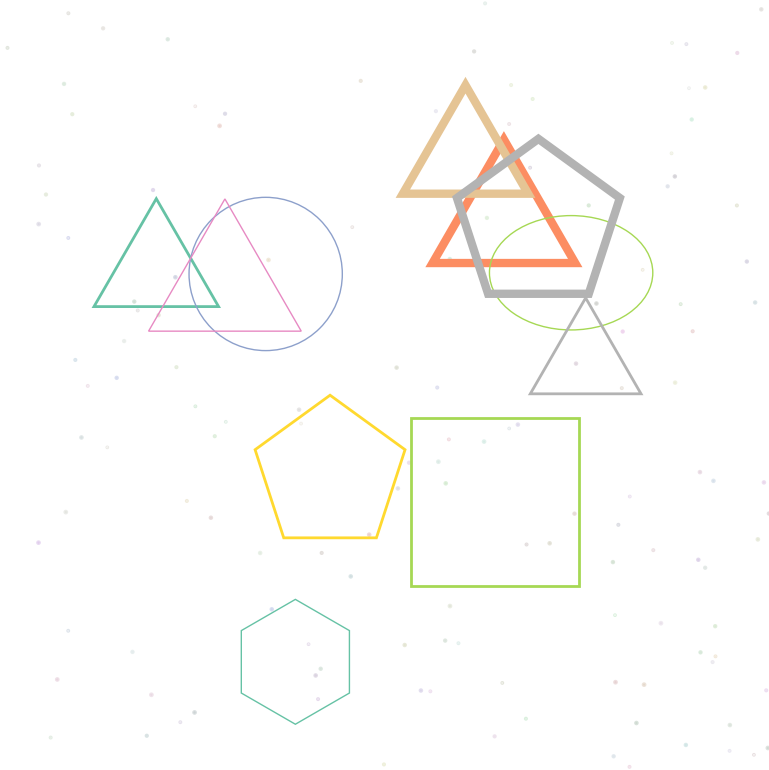[{"shape": "triangle", "thickness": 1, "radius": 0.47, "center": [0.203, 0.649]}, {"shape": "hexagon", "thickness": 0.5, "radius": 0.41, "center": [0.384, 0.14]}, {"shape": "triangle", "thickness": 3, "radius": 0.53, "center": [0.654, 0.712]}, {"shape": "circle", "thickness": 0.5, "radius": 0.5, "center": [0.345, 0.644]}, {"shape": "triangle", "thickness": 0.5, "radius": 0.57, "center": [0.292, 0.627]}, {"shape": "square", "thickness": 1, "radius": 0.54, "center": [0.643, 0.348]}, {"shape": "oval", "thickness": 0.5, "radius": 0.53, "center": [0.742, 0.646]}, {"shape": "pentagon", "thickness": 1, "radius": 0.51, "center": [0.429, 0.384]}, {"shape": "triangle", "thickness": 3, "radius": 0.47, "center": [0.605, 0.795]}, {"shape": "pentagon", "thickness": 3, "radius": 0.56, "center": [0.699, 0.708]}, {"shape": "triangle", "thickness": 1, "radius": 0.42, "center": [0.761, 0.53]}]